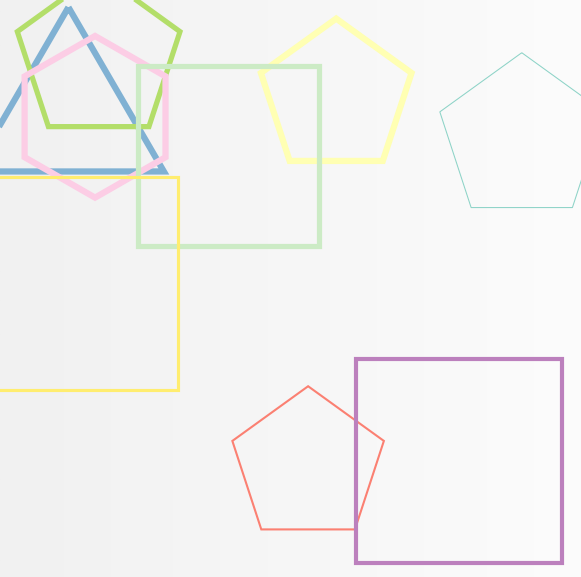[{"shape": "pentagon", "thickness": 0.5, "radius": 0.74, "center": [0.898, 0.76]}, {"shape": "pentagon", "thickness": 3, "radius": 0.68, "center": [0.578, 0.831]}, {"shape": "pentagon", "thickness": 1, "radius": 0.69, "center": [0.53, 0.193]}, {"shape": "triangle", "thickness": 3, "radius": 0.95, "center": [0.118, 0.797]}, {"shape": "pentagon", "thickness": 2.5, "radius": 0.74, "center": [0.17, 0.899]}, {"shape": "hexagon", "thickness": 3, "radius": 0.7, "center": [0.164, 0.797]}, {"shape": "square", "thickness": 2, "radius": 0.89, "center": [0.789, 0.201]}, {"shape": "square", "thickness": 2.5, "radius": 0.78, "center": [0.393, 0.729]}, {"shape": "square", "thickness": 1.5, "radius": 0.92, "center": [0.122, 0.508]}]